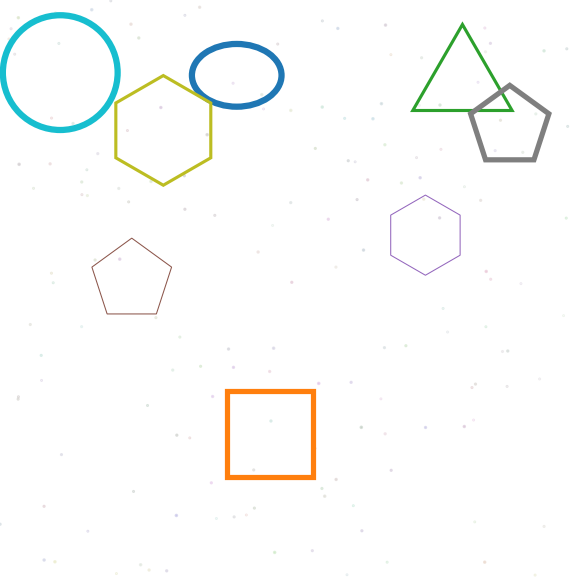[{"shape": "oval", "thickness": 3, "radius": 0.39, "center": [0.41, 0.869]}, {"shape": "square", "thickness": 2.5, "radius": 0.37, "center": [0.467, 0.248]}, {"shape": "triangle", "thickness": 1.5, "radius": 0.5, "center": [0.801, 0.857]}, {"shape": "hexagon", "thickness": 0.5, "radius": 0.35, "center": [0.737, 0.592]}, {"shape": "pentagon", "thickness": 0.5, "radius": 0.36, "center": [0.228, 0.514]}, {"shape": "pentagon", "thickness": 2.5, "radius": 0.36, "center": [0.883, 0.78]}, {"shape": "hexagon", "thickness": 1.5, "radius": 0.47, "center": [0.283, 0.773]}, {"shape": "circle", "thickness": 3, "radius": 0.5, "center": [0.104, 0.873]}]